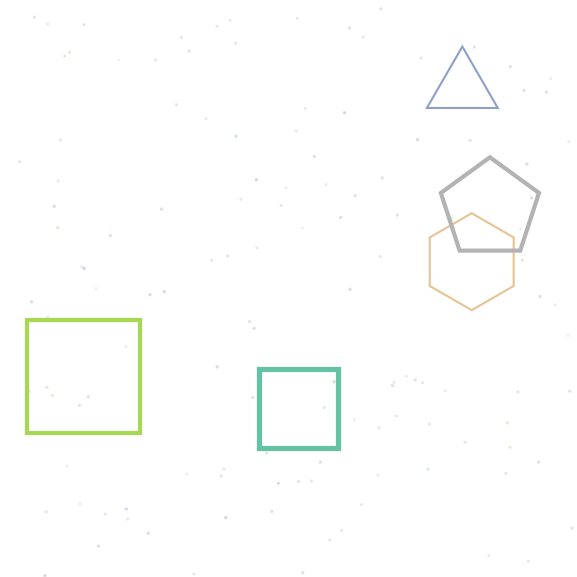[{"shape": "square", "thickness": 2.5, "radius": 0.34, "center": [0.517, 0.292]}, {"shape": "triangle", "thickness": 1, "radius": 0.35, "center": [0.801, 0.848]}, {"shape": "square", "thickness": 2, "radius": 0.49, "center": [0.144, 0.347]}, {"shape": "hexagon", "thickness": 1, "radius": 0.42, "center": [0.817, 0.546]}, {"shape": "pentagon", "thickness": 2, "radius": 0.45, "center": [0.848, 0.637]}]